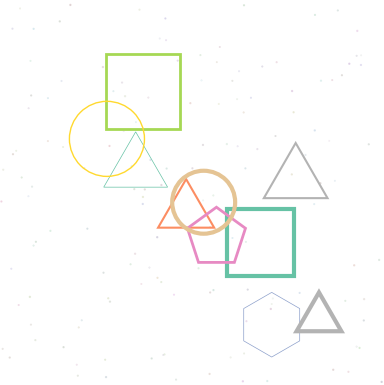[{"shape": "square", "thickness": 3, "radius": 0.44, "center": [0.677, 0.37]}, {"shape": "triangle", "thickness": 0.5, "radius": 0.48, "center": [0.352, 0.562]}, {"shape": "triangle", "thickness": 1.5, "radius": 0.42, "center": [0.483, 0.451]}, {"shape": "hexagon", "thickness": 0.5, "radius": 0.42, "center": [0.706, 0.157]}, {"shape": "pentagon", "thickness": 2, "radius": 0.4, "center": [0.562, 0.383]}, {"shape": "square", "thickness": 2, "radius": 0.49, "center": [0.371, 0.762]}, {"shape": "circle", "thickness": 1, "radius": 0.49, "center": [0.278, 0.639]}, {"shape": "circle", "thickness": 3, "radius": 0.41, "center": [0.529, 0.475]}, {"shape": "triangle", "thickness": 1.5, "radius": 0.48, "center": [0.768, 0.533]}, {"shape": "triangle", "thickness": 3, "radius": 0.34, "center": [0.829, 0.173]}]